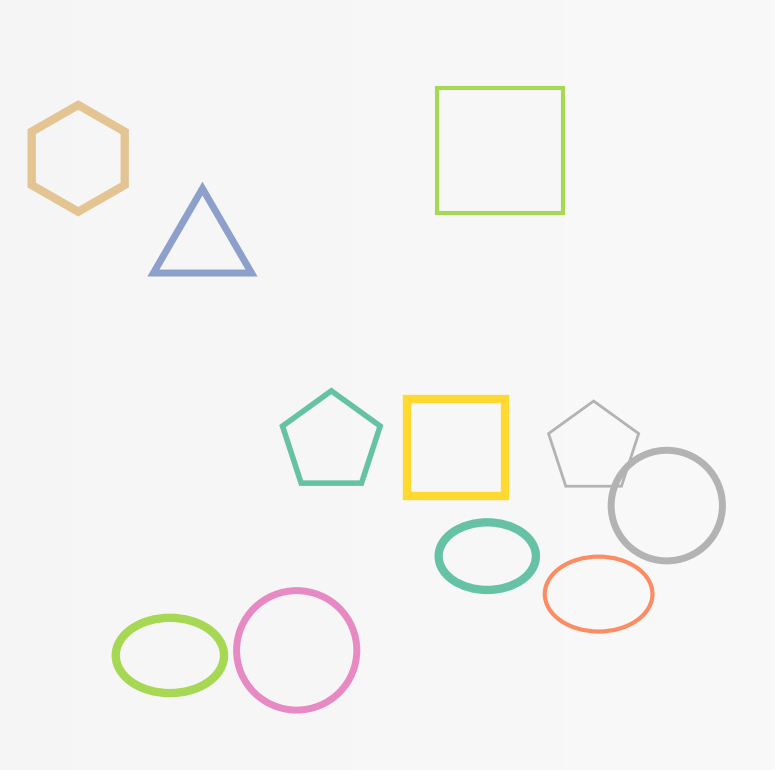[{"shape": "oval", "thickness": 3, "radius": 0.31, "center": [0.629, 0.278]}, {"shape": "pentagon", "thickness": 2, "radius": 0.33, "center": [0.428, 0.426]}, {"shape": "oval", "thickness": 1.5, "radius": 0.35, "center": [0.772, 0.228]}, {"shape": "triangle", "thickness": 2.5, "radius": 0.37, "center": [0.261, 0.682]}, {"shape": "circle", "thickness": 2.5, "radius": 0.39, "center": [0.383, 0.155]}, {"shape": "square", "thickness": 1.5, "radius": 0.41, "center": [0.645, 0.805]}, {"shape": "oval", "thickness": 3, "radius": 0.35, "center": [0.219, 0.149]}, {"shape": "square", "thickness": 3, "radius": 0.32, "center": [0.588, 0.419]}, {"shape": "hexagon", "thickness": 3, "radius": 0.35, "center": [0.101, 0.794]}, {"shape": "pentagon", "thickness": 1, "radius": 0.31, "center": [0.766, 0.418]}, {"shape": "circle", "thickness": 2.5, "radius": 0.36, "center": [0.86, 0.343]}]